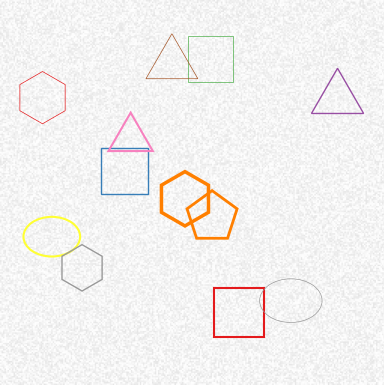[{"shape": "hexagon", "thickness": 0.5, "radius": 0.34, "center": [0.11, 0.746]}, {"shape": "square", "thickness": 1.5, "radius": 0.32, "center": [0.621, 0.188]}, {"shape": "square", "thickness": 1, "radius": 0.3, "center": [0.324, 0.556]}, {"shape": "square", "thickness": 0.5, "radius": 0.3, "center": [0.547, 0.847]}, {"shape": "triangle", "thickness": 1, "radius": 0.39, "center": [0.877, 0.744]}, {"shape": "pentagon", "thickness": 2, "radius": 0.34, "center": [0.551, 0.436]}, {"shape": "hexagon", "thickness": 2.5, "radius": 0.35, "center": [0.48, 0.484]}, {"shape": "oval", "thickness": 1.5, "radius": 0.37, "center": [0.135, 0.385]}, {"shape": "triangle", "thickness": 0.5, "radius": 0.39, "center": [0.446, 0.834]}, {"shape": "triangle", "thickness": 1.5, "radius": 0.33, "center": [0.339, 0.641]}, {"shape": "hexagon", "thickness": 1, "radius": 0.3, "center": [0.213, 0.304]}, {"shape": "oval", "thickness": 0.5, "radius": 0.41, "center": [0.755, 0.219]}]